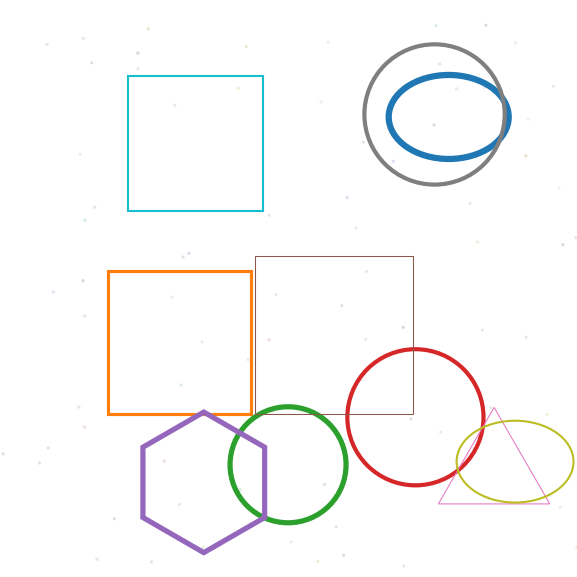[{"shape": "oval", "thickness": 3, "radius": 0.52, "center": [0.777, 0.797]}, {"shape": "square", "thickness": 1.5, "radius": 0.62, "center": [0.311, 0.407]}, {"shape": "circle", "thickness": 2.5, "radius": 0.5, "center": [0.499, 0.194]}, {"shape": "circle", "thickness": 2, "radius": 0.59, "center": [0.719, 0.277]}, {"shape": "hexagon", "thickness": 2.5, "radius": 0.61, "center": [0.353, 0.164]}, {"shape": "square", "thickness": 0.5, "radius": 0.68, "center": [0.578, 0.419]}, {"shape": "triangle", "thickness": 0.5, "radius": 0.56, "center": [0.856, 0.182]}, {"shape": "circle", "thickness": 2, "radius": 0.61, "center": [0.752, 0.801]}, {"shape": "oval", "thickness": 1, "radius": 0.51, "center": [0.892, 0.2]}, {"shape": "square", "thickness": 1, "radius": 0.58, "center": [0.339, 0.751]}]